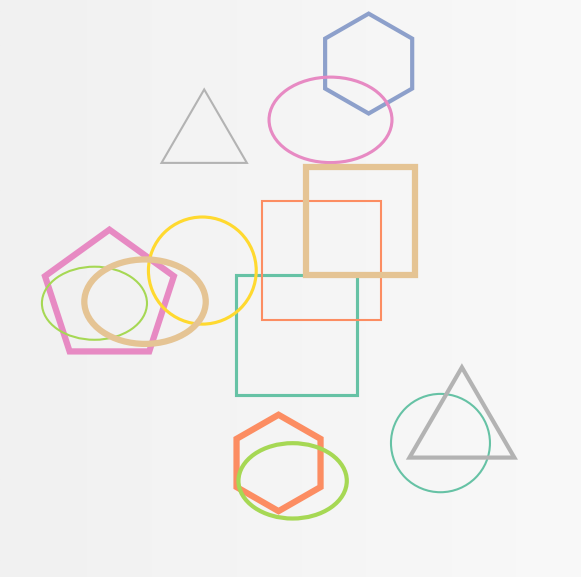[{"shape": "square", "thickness": 1.5, "radius": 0.52, "center": [0.51, 0.419]}, {"shape": "circle", "thickness": 1, "radius": 0.43, "center": [0.758, 0.232]}, {"shape": "hexagon", "thickness": 3, "radius": 0.42, "center": [0.479, 0.197]}, {"shape": "square", "thickness": 1, "radius": 0.51, "center": [0.554, 0.548]}, {"shape": "hexagon", "thickness": 2, "radius": 0.43, "center": [0.634, 0.889]}, {"shape": "oval", "thickness": 1.5, "radius": 0.53, "center": [0.569, 0.792]}, {"shape": "pentagon", "thickness": 3, "radius": 0.58, "center": [0.188, 0.485]}, {"shape": "oval", "thickness": 2, "radius": 0.47, "center": [0.503, 0.167]}, {"shape": "oval", "thickness": 1, "radius": 0.45, "center": [0.162, 0.474]}, {"shape": "circle", "thickness": 1.5, "radius": 0.46, "center": [0.348, 0.531]}, {"shape": "oval", "thickness": 3, "radius": 0.52, "center": [0.25, 0.477]}, {"shape": "square", "thickness": 3, "radius": 0.47, "center": [0.62, 0.617]}, {"shape": "triangle", "thickness": 1, "radius": 0.42, "center": [0.351, 0.759]}, {"shape": "triangle", "thickness": 2, "radius": 0.52, "center": [0.795, 0.259]}]